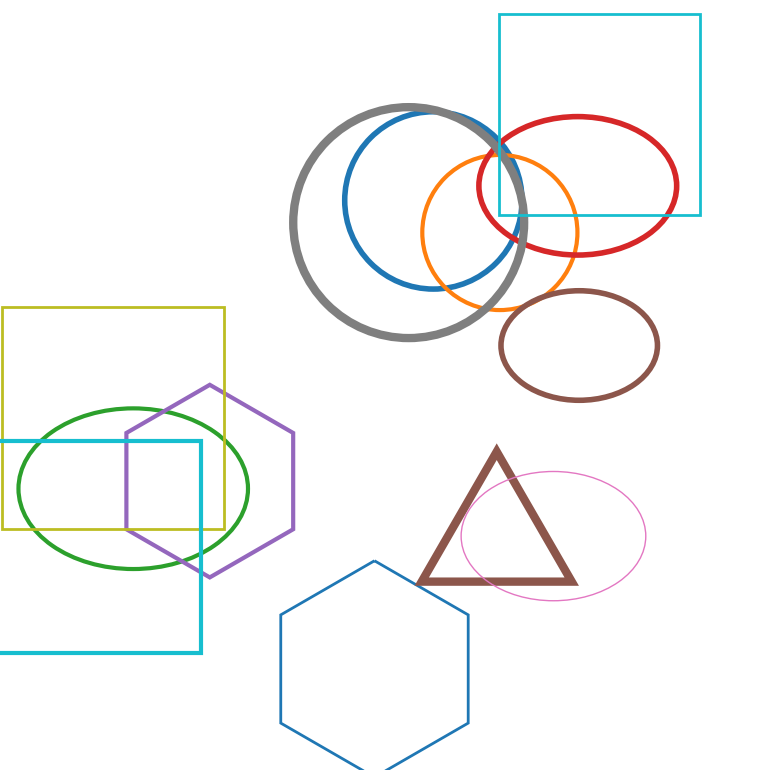[{"shape": "circle", "thickness": 2, "radius": 0.58, "center": [0.563, 0.74]}, {"shape": "hexagon", "thickness": 1, "radius": 0.7, "center": [0.486, 0.131]}, {"shape": "circle", "thickness": 1.5, "radius": 0.5, "center": [0.649, 0.698]}, {"shape": "oval", "thickness": 1.5, "radius": 0.75, "center": [0.173, 0.365]}, {"shape": "oval", "thickness": 2, "radius": 0.64, "center": [0.75, 0.759]}, {"shape": "hexagon", "thickness": 1.5, "radius": 0.63, "center": [0.272, 0.375]}, {"shape": "triangle", "thickness": 3, "radius": 0.56, "center": [0.645, 0.301]}, {"shape": "oval", "thickness": 2, "radius": 0.51, "center": [0.752, 0.551]}, {"shape": "oval", "thickness": 0.5, "radius": 0.6, "center": [0.719, 0.304]}, {"shape": "circle", "thickness": 3, "radius": 0.75, "center": [0.531, 0.711]}, {"shape": "square", "thickness": 1, "radius": 0.72, "center": [0.147, 0.457]}, {"shape": "square", "thickness": 1.5, "radius": 0.69, "center": [0.123, 0.289]}, {"shape": "square", "thickness": 1, "radius": 0.65, "center": [0.778, 0.851]}]